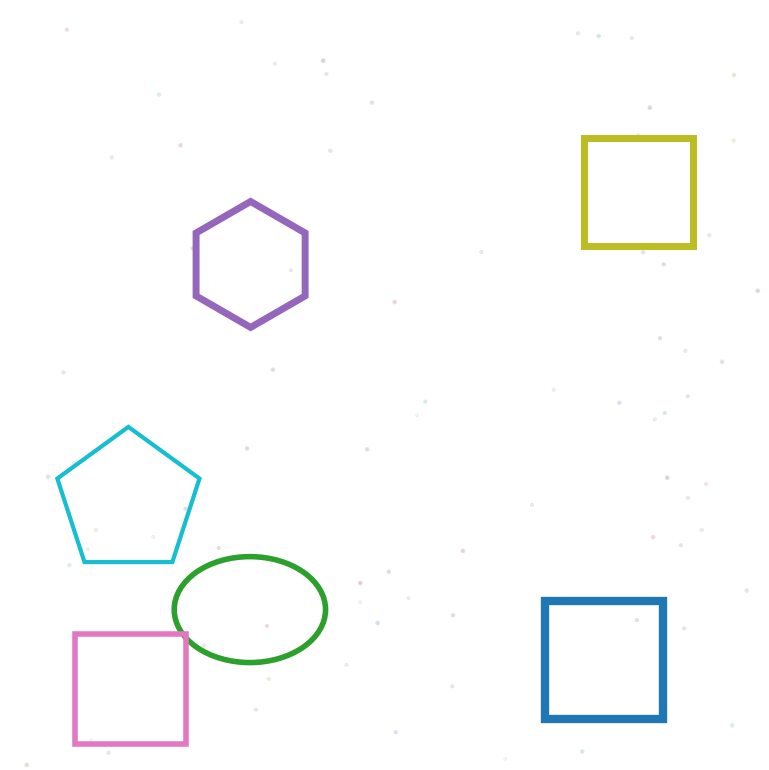[{"shape": "square", "thickness": 3, "radius": 0.38, "center": [0.785, 0.142]}, {"shape": "oval", "thickness": 2, "radius": 0.49, "center": [0.325, 0.208]}, {"shape": "hexagon", "thickness": 2.5, "radius": 0.41, "center": [0.325, 0.657]}, {"shape": "square", "thickness": 2, "radius": 0.36, "center": [0.169, 0.105]}, {"shape": "square", "thickness": 2.5, "radius": 0.35, "center": [0.829, 0.751]}, {"shape": "pentagon", "thickness": 1.5, "radius": 0.49, "center": [0.167, 0.349]}]